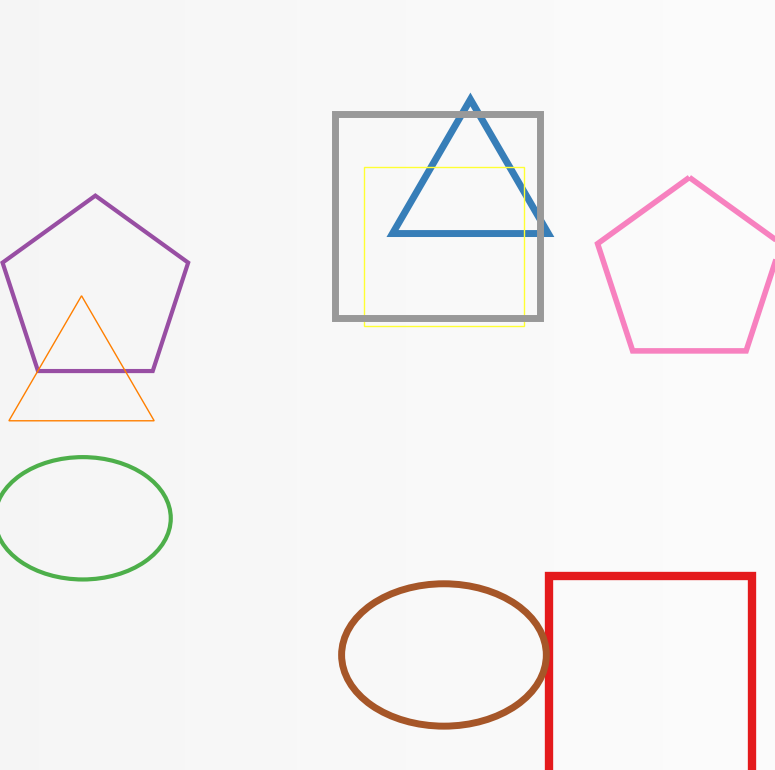[{"shape": "square", "thickness": 3, "radius": 0.65, "center": [0.839, 0.122]}, {"shape": "triangle", "thickness": 2.5, "radius": 0.58, "center": [0.607, 0.755]}, {"shape": "oval", "thickness": 1.5, "radius": 0.57, "center": [0.107, 0.327]}, {"shape": "pentagon", "thickness": 1.5, "radius": 0.63, "center": [0.123, 0.62]}, {"shape": "triangle", "thickness": 0.5, "radius": 0.54, "center": [0.105, 0.508]}, {"shape": "square", "thickness": 0.5, "radius": 0.52, "center": [0.572, 0.679]}, {"shape": "oval", "thickness": 2.5, "radius": 0.66, "center": [0.573, 0.149]}, {"shape": "pentagon", "thickness": 2, "radius": 0.62, "center": [0.89, 0.645]}, {"shape": "square", "thickness": 2.5, "radius": 0.66, "center": [0.564, 0.719]}]